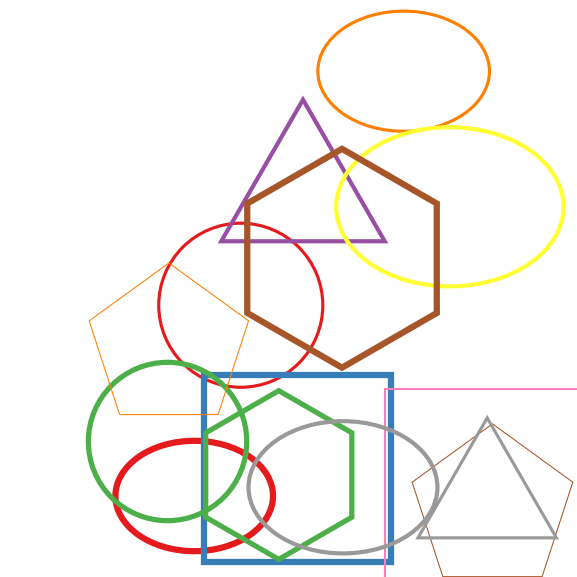[{"shape": "circle", "thickness": 1.5, "radius": 0.71, "center": [0.417, 0.471]}, {"shape": "oval", "thickness": 3, "radius": 0.68, "center": [0.336, 0.14]}, {"shape": "square", "thickness": 3, "radius": 0.81, "center": [0.515, 0.187]}, {"shape": "hexagon", "thickness": 2.5, "radius": 0.73, "center": [0.483, 0.177]}, {"shape": "circle", "thickness": 2.5, "radius": 0.69, "center": [0.29, 0.235]}, {"shape": "triangle", "thickness": 2, "radius": 0.82, "center": [0.525, 0.663]}, {"shape": "oval", "thickness": 1.5, "radius": 0.74, "center": [0.699, 0.876]}, {"shape": "pentagon", "thickness": 0.5, "radius": 0.73, "center": [0.292, 0.399]}, {"shape": "oval", "thickness": 2, "radius": 0.98, "center": [0.779, 0.641]}, {"shape": "hexagon", "thickness": 3, "radius": 0.95, "center": [0.592, 0.552]}, {"shape": "pentagon", "thickness": 0.5, "radius": 0.73, "center": [0.853, 0.119]}, {"shape": "square", "thickness": 1, "radius": 0.97, "center": [0.861, 0.131]}, {"shape": "oval", "thickness": 2, "radius": 0.82, "center": [0.594, 0.155]}, {"shape": "triangle", "thickness": 1.5, "radius": 0.69, "center": [0.844, 0.137]}]